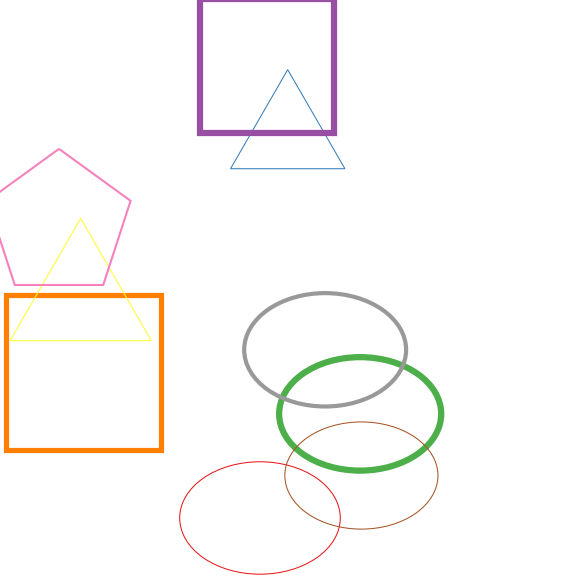[{"shape": "oval", "thickness": 0.5, "radius": 0.7, "center": [0.45, 0.102]}, {"shape": "triangle", "thickness": 0.5, "radius": 0.57, "center": [0.498, 0.764]}, {"shape": "oval", "thickness": 3, "radius": 0.7, "center": [0.624, 0.282]}, {"shape": "square", "thickness": 3, "radius": 0.58, "center": [0.463, 0.885]}, {"shape": "square", "thickness": 2.5, "radius": 0.67, "center": [0.145, 0.354]}, {"shape": "triangle", "thickness": 0.5, "radius": 0.71, "center": [0.14, 0.48]}, {"shape": "oval", "thickness": 0.5, "radius": 0.66, "center": [0.626, 0.176]}, {"shape": "pentagon", "thickness": 1, "radius": 0.65, "center": [0.102, 0.611]}, {"shape": "oval", "thickness": 2, "radius": 0.7, "center": [0.563, 0.393]}]